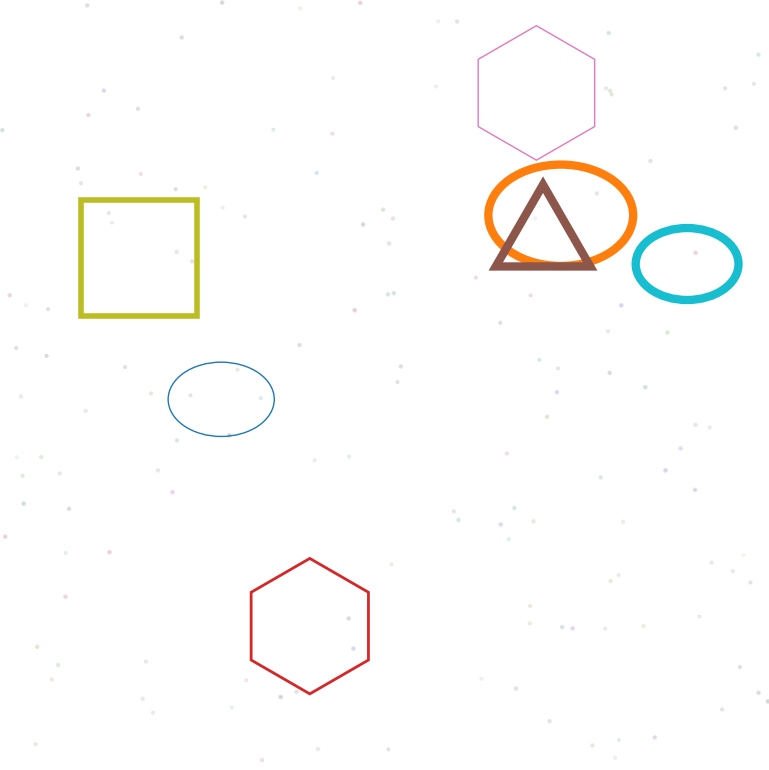[{"shape": "oval", "thickness": 0.5, "radius": 0.34, "center": [0.287, 0.481]}, {"shape": "oval", "thickness": 3, "radius": 0.47, "center": [0.728, 0.72]}, {"shape": "hexagon", "thickness": 1, "radius": 0.44, "center": [0.402, 0.187]}, {"shape": "triangle", "thickness": 3, "radius": 0.35, "center": [0.705, 0.689]}, {"shape": "hexagon", "thickness": 0.5, "radius": 0.44, "center": [0.697, 0.879]}, {"shape": "square", "thickness": 2, "radius": 0.38, "center": [0.18, 0.665]}, {"shape": "oval", "thickness": 3, "radius": 0.33, "center": [0.892, 0.657]}]